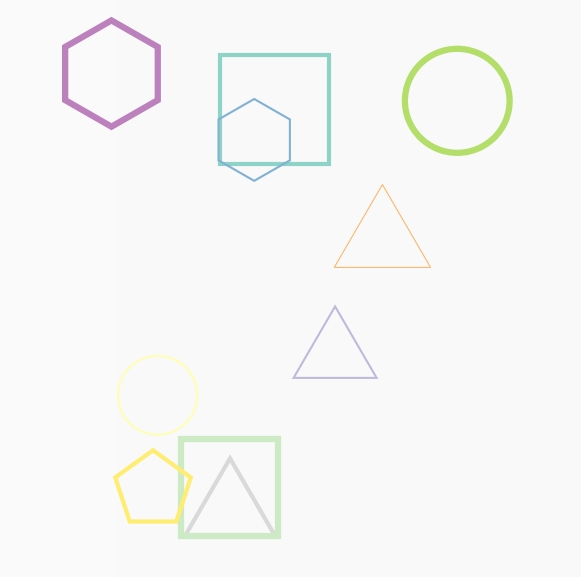[{"shape": "square", "thickness": 2, "radius": 0.47, "center": [0.472, 0.81]}, {"shape": "circle", "thickness": 1, "radius": 0.34, "center": [0.271, 0.315]}, {"shape": "triangle", "thickness": 1, "radius": 0.41, "center": [0.577, 0.386]}, {"shape": "hexagon", "thickness": 1, "radius": 0.35, "center": [0.437, 0.757]}, {"shape": "triangle", "thickness": 0.5, "radius": 0.48, "center": [0.658, 0.584]}, {"shape": "circle", "thickness": 3, "radius": 0.45, "center": [0.787, 0.825]}, {"shape": "triangle", "thickness": 2, "radius": 0.44, "center": [0.396, 0.116]}, {"shape": "hexagon", "thickness": 3, "radius": 0.46, "center": [0.192, 0.872]}, {"shape": "square", "thickness": 3, "radius": 0.42, "center": [0.394, 0.155]}, {"shape": "pentagon", "thickness": 2, "radius": 0.34, "center": [0.263, 0.151]}]